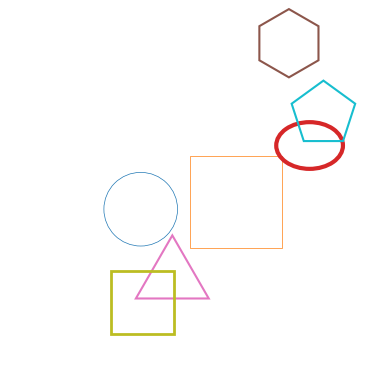[{"shape": "circle", "thickness": 0.5, "radius": 0.48, "center": [0.366, 0.457]}, {"shape": "square", "thickness": 0.5, "radius": 0.6, "center": [0.614, 0.475]}, {"shape": "oval", "thickness": 3, "radius": 0.43, "center": [0.804, 0.622]}, {"shape": "hexagon", "thickness": 1.5, "radius": 0.44, "center": [0.75, 0.888]}, {"shape": "triangle", "thickness": 1.5, "radius": 0.55, "center": [0.448, 0.279]}, {"shape": "square", "thickness": 2, "radius": 0.41, "center": [0.37, 0.214]}, {"shape": "pentagon", "thickness": 1.5, "radius": 0.43, "center": [0.84, 0.704]}]